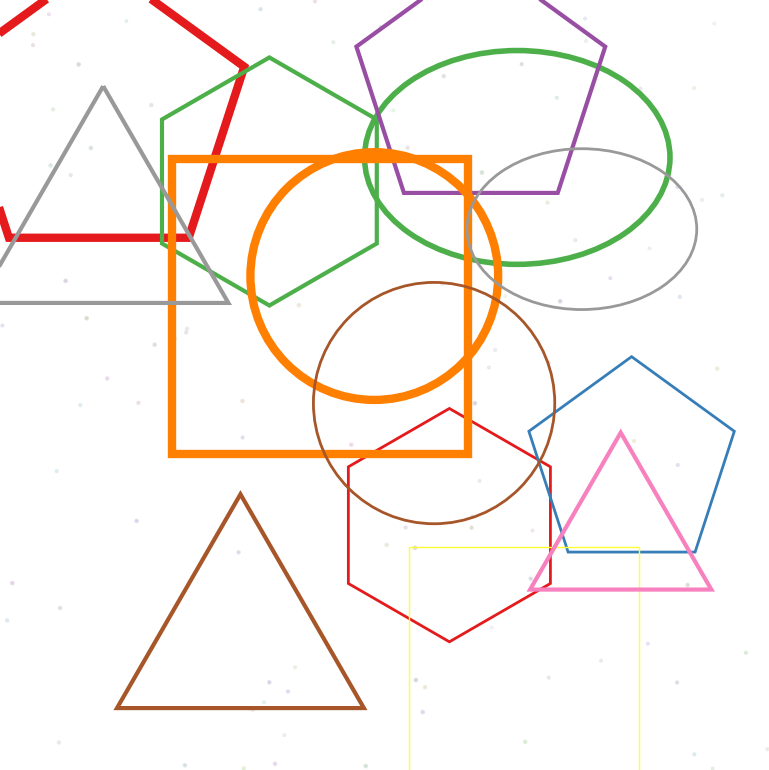[{"shape": "pentagon", "thickness": 3, "radius": 0.99, "center": [0.128, 0.852]}, {"shape": "hexagon", "thickness": 1, "radius": 0.76, "center": [0.584, 0.318]}, {"shape": "pentagon", "thickness": 1, "radius": 0.7, "center": [0.82, 0.397]}, {"shape": "hexagon", "thickness": 1.5, "radius": 0.81, "center": [0.35, 0.764]}, {"shape": "oval", "thickness": 2, "radius": 0.99, "center": [0.672, 0.796]}, {"shape": "pentagon", "thickness": 1.5, "radius": 0.85, "center": [0.624, 0.887]}, {"shape": "square", "thickness": 3, "radius": 0.96, "center": [0.416, 0.602]}, {"shape": "circle", "thickness": 3, "radius": 0.8, "center": [0.486, 0.641]}, {"shape": "square", "thickness": 0.5, "radius": 0.75, "center": [0.68, 0.14]}, {"shape": "triangle", "thickness": 1.5, "radius": 0.93, "center": [0.312, 0.173]}, {"shape": "circle", "thickness": 1, "radius": 0.78, "center": [0.564, 0.477]}, {"shape": "triangle", "thickness": 1.5, "radius": 0.68, "center": [0.806, 0.302]}, {"shape": "triangle", "thickness": 1.5, "radius": 0.94, "center": [0.134, 0.7]}, {"shape": "oval", "thickness": 1, "radius": 0.75, "center": [0.756, 0.702]}]